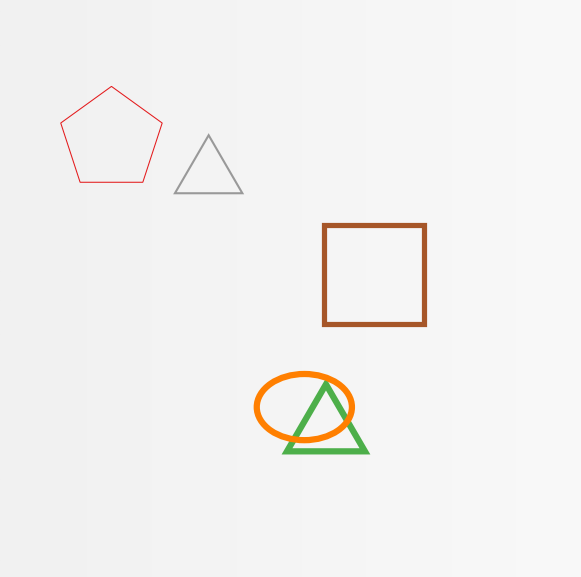[{"shape": "pentagon", "thickness": 0.5, "radius": 0.46, "center": [0.192, 0.758]}, {"shape": "triangle", "thickness": 3, "radius": 0.39, "center": [0.561, 0.256]}, {"shape": "oval", "thickness": 3, "radius": 0.41, "center": [0.524, 0.294]}, {"shape": "square", "thickness": 2.5, "radius": 0.43, "center": [0.643, 0.524]}, {"shape": "triangle", "thickness": 1, "radius": 0.33, "center": [0.359, 0.698]}]